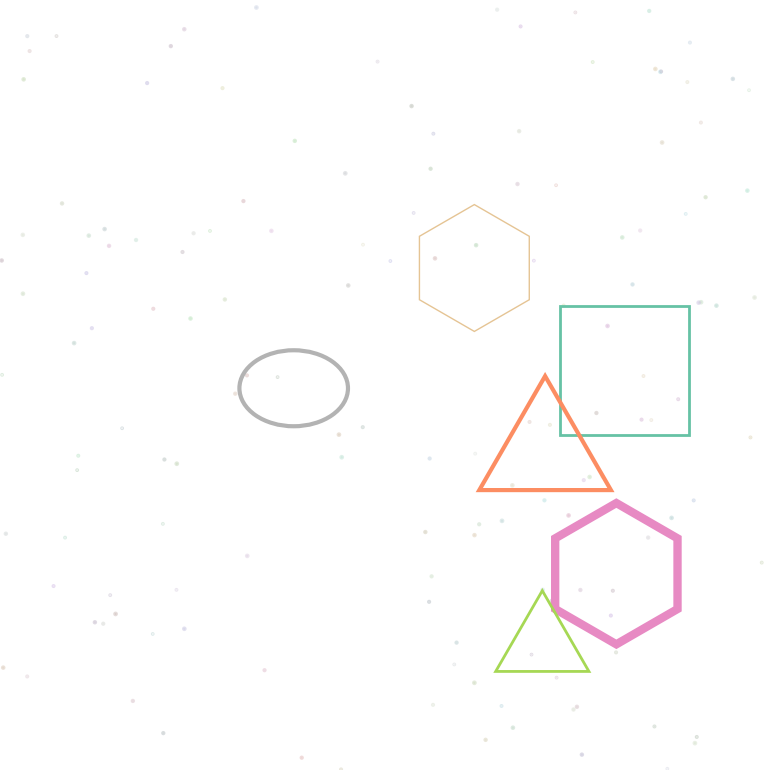[{"shape": "square", "thickness": 1, "radius": 0.42, "center": [0.811, 0.519]}, {"shape": "triangle", "thickness": 1.5, "radius": 0.49, "center": [0.708, 0.413]}, {"shape": "hexagon", "thickness": 3, "radius": 0.46, "center": [0.8, 0.255]}, {"shape": "triangle", "thickness": 1, "radius": 0.35, "center": [0.704, 0.163]}, {"shape": "hexagon", "thickness": 0.5, "radius": 0.41, "center": [0.616, 0.652]}, {"shape": "oval", "thickness": 1.5, "radius": 0.35, "center": [0.381, 0.496]}]